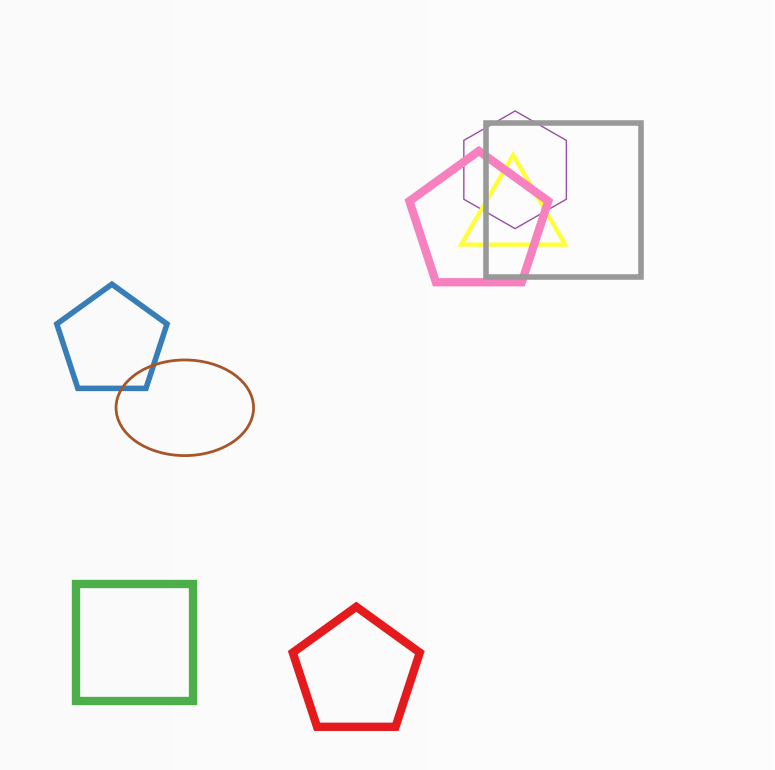[{"shape": "pentagon", "thickness": 3, "radius": 0.43, "center": [0.46, 0.126]}, {"shape": "pentagon", "thickness": 2, "radius": 0.37, "center": [0.144, 0.556]}, {"shape": "square", "thickness": 3, "radius": 0.38, "center": [0.174, 0.165]}, {"shape": "hexagon", "thickness": 0.5, "radius": 0.38, "center": [0.665, 0.779]}, {"shape": "triangle", "thickness": 1.5, "radius": 0.39, "center": [0.662, 0.721]}, {"shape": "oval", "thickness": 1, "radius": 0.44, "center": [0.238, 0.47]}, {"shape": "pentagon", "thickness": 3, "radius": 0.47, "center": [0.618, 0.71]}, {"shape": "square", "thickness": 2, "radius": 0.5, "center": [0.727, 0.74]}]